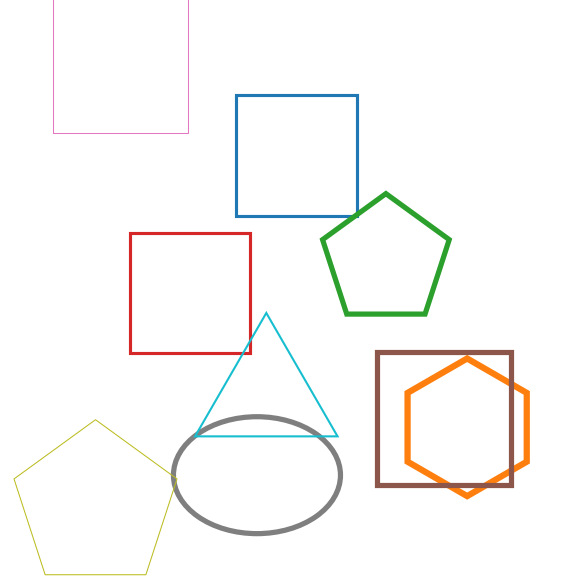[{"shape": "square", "thickness": 1.5, "radius": 0.52, "center": [0.514, 0.729]}, {"shape": "hexagon", "thickness": 3, "radius": 0.6, "center": [0.809, 0.259]}, {"shape": "pentagon", "thickness": 2.5, "radius": 0.58, "center": [0.668, 0.549]}, {"shape": "square", "thickness": 1.5, "radius": 0.52, "center": [0.329, 0.492]}, {"shape": "square", "thickness": 2.5, "radius": 0.58, "center": [0.769, 0.275]}, {"shape": "square", "thickness": 0.5, "radius": 0.59, "center": [0.208, 0.886]}, {"shape": "oval", "thickness": 2.5, "radius": 0.72, "center": [0.445, 0.176]}, {"shape": "pentagon", "thickness": 0.5, "radius": 0.74, "center": [0.165, 0.124]}, {"shape": "triangle", "thickness": 1, "radius": 0.71, "center": [0.461, 0.315]}]